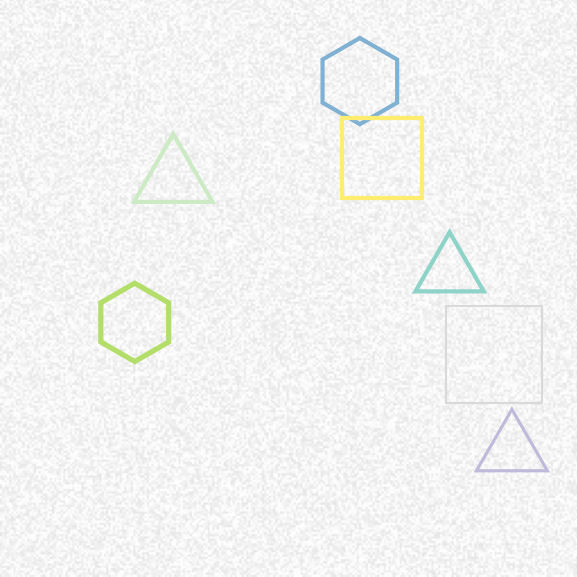[{"shape": "triangle", "thickness": 2, "radius": 0.34, "center": [0.779, 0.529]}, {"shape": "triangle", "thickness": 1.5, "radius": 0.35, "center": [0.886, 0.219]}, {"shape": "hexagon", "thickness": 2, "radius": 0.37, "center": [0.623, 0.859]}, {"shape": "hexagon", "thickness": 2.5, "radius": 0.34, "center": [0.233, 0.441]}, {"shape": "square", "thickness": 1, "radius": 0.42, "center": [0.855, 0.385]}, {"shape": "triangle", "thickness": 2, "radius": 0.39, "center": [0.3, 0.689]}, {"shape": "square", "thickness": 2, "radius": 0.35, "center": [0.661, 0.725]}]